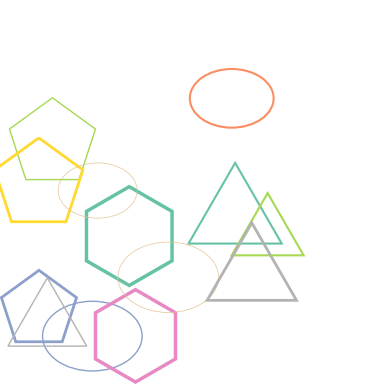[{"shape": "triangle", "thickness": 1.5, "radius": 0.7, "center": [0.611, 0.437]}, {"shape": "hexagon", "thickness": 2.5, "radius": 0.64, "center": [0.336, 0.387]}, {"shape": "oval", "thickness": 1.5, "radius": 0.54, "center": [0.602, 0.745]}, {"shape": "pentagon", "thickness": 2, "radius": 0.51, "center": [0.101, 0.195]}, {"shape": "oval", "thickness": 1, "radius": 0.65, "center": [0.24, 0.127]}, {"shape": "hexagon", "thickness": 2.5, "radius": 0.6, "center": [0.352, 0.128]}, {"shape": "triangle", "thickness": 1.5, "radius": 0.54, "center": [0.695, 0.391]}, {"shape": "pentagon", "thickness": 1, "radius": 0.59, "center": [0.136, 0.629]}, {"shape": "pentagon", "thickness": 2, "radius": 0.6, "center": [0.101, 0.521]}, {"shape": "oval", "thickness": 0.5, "radius": 0.65, "center": [0.437, 0.28]}, {"shape": "oval", "thickness": 0.5, "radius": 0.51, "center": [0.254, 0.505]}, {"shape": "triangle", "thickness": 2, "radius": 0.67, "center": [0.654, 0.287]}, {"shape": "triangle", "thickness": 1, "radius": 0.59, "center": [0.123, 0.16]}]